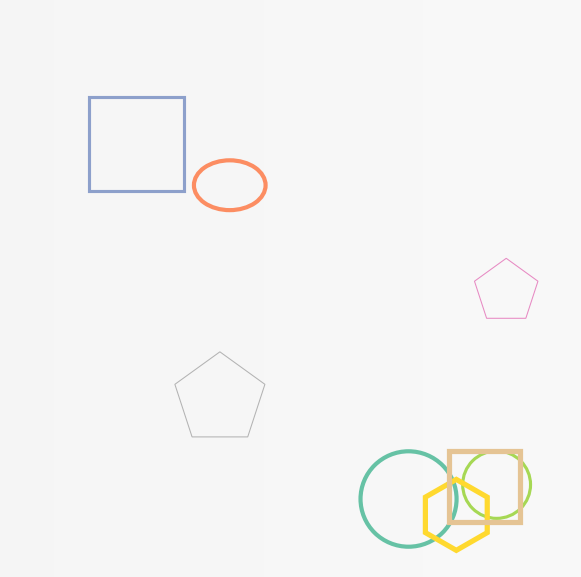[{"shape": "circle", "thickness": 2, "radius": 0.41, "center": [0.703, 0.135]}, {"shape": "oval", "thickness": 2, "radius": 0.31, "center": [0.395, 0.678]}, {"shape": "square", "thickness": 1.5, "radius": 0.41, "center": [0.236, 0.75]}, {"shape": "pentagon", "thickness": 0.5, "radius": 0.29, "center": [0.871, 0.494]}, {"shape": "circle", "thickness": 1.5, "radius": 0.29, "center": [0.854, 0.16]}, {"shape": "hexagon", "thickness": 2.5, "radius": 0.31, "center": [0.785, 0.108]}, {"shape": "square", "thickness": 2.5, "radius": 0.31, "center": [0.833, 0.157]}, {"shape": "pentagon", "thickness": 0.5, "radius": 0.41, "center": [0.378, 0.308]}]